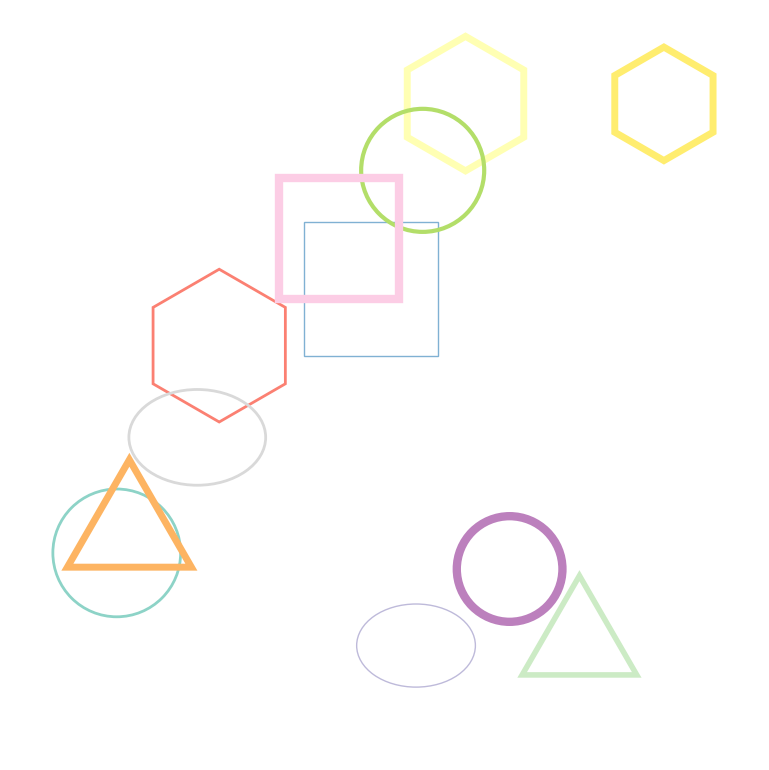[{"shape": "circle", "thickness": 1, "radius": 0.41, "center": [0.152, 0.282]}, {"shape": "hexagon", "thickness": 2.5, "radius": 0.44, "center": [0.605, 0.865]}, {"shape": "oval", "thickness": 0.5, "radius": 0.39, "center": [0.54, 0.162]}, {"shape": "hexagon", "thickness": 1, "radius": 0.5, "center": [0.285, 0.551]}, {"shape": "square", "thickness": 0.5, "radius": 0.43, "center": [0.482, 0.625]}, {"shape": "triangle", "thickness": 2.5, "radius": 0.46, "center": [0.168, 0.31]}, {"shape": "circle", "thickness": 1.5, "radius": 0.4, "center": [0.549, 0.779]}, {"shape": "square", "thickness": 3, "radius": 0.39, "center": [0.44, 0.69]}, {"shape": "oval", "thickness": 1, "radius": 0.44, "center": [0.256, 0.432]}, {"shape": "circle", "thickness": 3, "radius": 0.34, "center": [0.662, 0.261]}, {"shape": "triangle", "thickness": 2, "radius": 0.43, "center": [0.753, 0.166]}, {"shape": "hexagon", "thickness": 2.5, "radius": 0.37, "center": [0.862, 0.865]}]